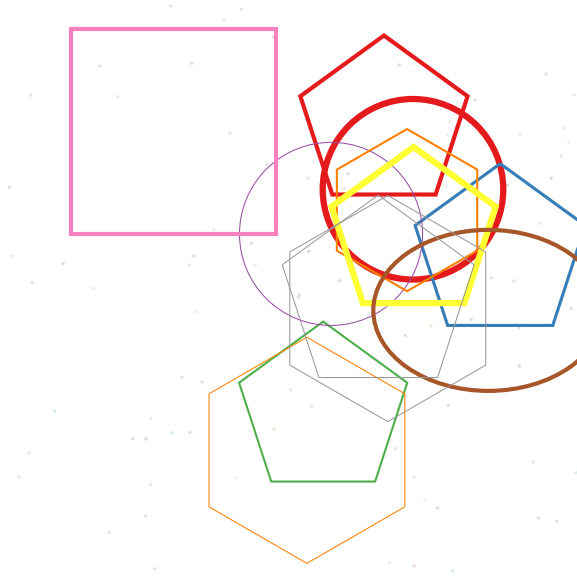[{"shape": "pentagon", "thickness": 2, "radius": 0.76, "center": [0.665, 0.785]}, {"shape": "circle", "thickness": 3, "radius": 0.78, "center": [0.715, 0.671]}, {"shape": "pentagon", "thickness": 1.5, "radius": 0.77, "center": [0.866, 0.561]}, {"shape": "pentagon", "thickness": 1, "radius": 0.77, "center": [0.56, 0.289]}, {"shape": "circle", "thickness": 0.5, "radius": 0.79, "center": [0.573, 0.594]}, {"shape": "hexagon", "thickness": 0.5, "radius": 0.98, "center": [0.531, 0.219]}, {"shape": "hexagon", "thickness": 1, "radius": 0.7, "center": [0.705, 0.635]}, {"shape": "pentagon", "thickness": 3, "radius": 0.75, "center": [0.716, 0.595]}, {"shape": "oval", "thickness": 2, "radius": 1.0, "center": [0.846, 0.462]}, {"shape": "square", "thickness": 2, "radius": 0.89, "center": [0.3, 0.772]}, {"shape": "pentagon", "thickness": 0.5, "radius": 0.87, "center": [0.655, 0.487]}, {"shape": "hexagon", "thickness": 0.5, "radius": 0.98, "center": [0.671, 0.465]}]